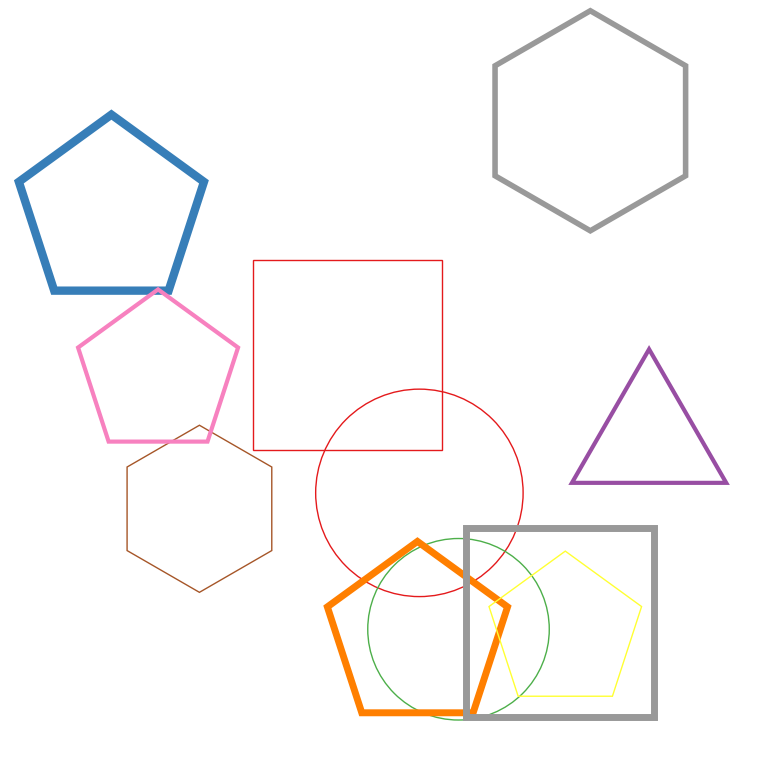[{"shape": "circle", "thickness": 0.5, "radius": 0.67, "center": [0.545, 0.36]}, {"shape": "square", "thickness": 0.5, "radius": 0.62, "center": [0.451, 0.539]}, {"shape": "pentagon", "thickness": 3, "radius": 0.63, "center": [0.145, 0.725]}, {"shape": "circle", "thickness": 0.5, "radius": 0.59, "center": [0.595, 0.183]}, {"shape": "triangle", "thickness": 1.5, "radius": 0.58, "center": [0.843, 0.431]}, {"shape": "pentagon", "thickness": 2.5, "radius": 0.62, "center": [0.542, 0.174]}, {"shape": "pentagon", "thickness": 0.5, "radius": 0.52, "center": [0.734, 0.18]}, {"shape": "hexagon", "thickness": 0.5, "radius": 0.54, "center": [0.259, 0.339]}, {"shape": "pentagon", "thickness": 1.5, "radius": 0.55, "center": [0.205, 0.515]}, {"shape": "hexagon", "thickness": 2, "radius": 0.71, "center": [0.767, 0.843]}, {"shape": "square", "thickness": 2.5, "radius": 0.61, "center": [0.727, 0.192]}]